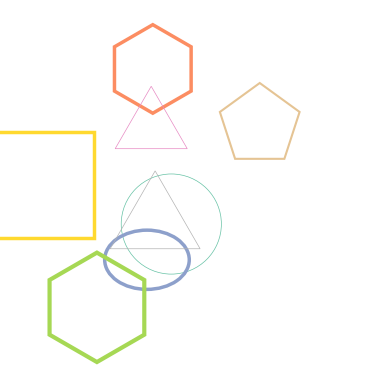[{"shape": "circle", "thickness": 0.5, "radius": 0.65, "center": [0.445, 0.418]}, {"shape": "hexagon", "thickness": 2.5, "radius": 0.57, "center": [0.397, 0.821]}, {"shape": "oval", "thickness": 2.5, "radius": 0.55, "center": [0.382, 0.325]}, {"shape": "triangle", "thickness": 0.5, "radius": 0.54, "center": [0.393, 0.668]}, {"shape": "hexagon", "thickness": 3, "radius": 0.71, "center": [0.252, 0.202]}, {"shape": "square", "thickness": 2.5, "radius": 0.69, "center": [0.105, 0.52]}, {"shape": "pentagon", "thickness": 1.5, "radius": 0.54, "center": [0.675, 0.676]}, {"shape": "triangle", "thickness": 0.5, "radius": 0.67, "center": [0.403, 0.421]}]